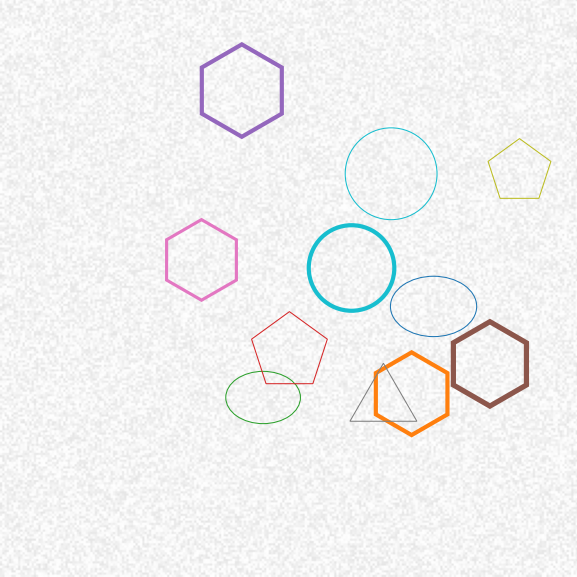[{"shape": "oval", "thickness": 0.5, "radius": 0.37, "center": [0.751, 0.469]}, {"shape": "hexagon", "thickness": 2, "radius": 0.36, "center": [0.713, 0.317]}, {"shape": "oval", "thickness": 0.5, "radius": 0.32, "center": [0.456, 0.311]}, {"shape": "pentagon", "thickness": 0.5, "radius": 0.34, "center": [0.501, 0.391]}, {"shape": "hexagon", "thickness": 2, "radius": 0.4, "center": [0.419, 0.842]}, {"shape": "hexagon", "thickness": 2.5, "radius": 0.37, "center": [0.848, 0.369]}, {"shape": "hexagon", "thickness": 1.5, "radius": 0.35, "center": [0.349, 0.549]}, {"shape": "triangle", "thickness": 0.5, "radius": 0.33, "center": [0.664, 0.303]}, {"shape": "pentagon", "thickness": 0.5, "radius": 0.29, "center": [0.9, 0.702]}, {"shape": "circle", "thickness": 2, "radius": 0.37, "center": [0.609, 0.535]}, {"shape": "circle", "thickness": 0.5, "radius": 0.4, "center": [0.677, 0.698]}]